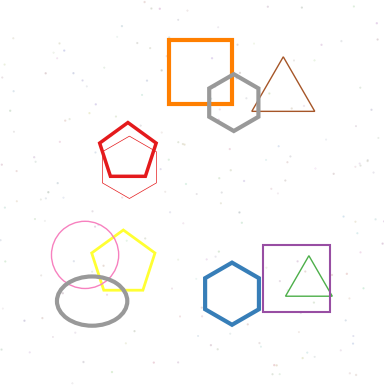[{"shape": "pentagon", "thickness": 2.5, "radius": 0.39, "center": [0.332, 0.604]}, {"shape": "hexagon", "thickness": 0.5, "radius": 0.4, "center": [0.336, 0.565]}, {"shape": "hexagon", "thickness": 3, "radius": 0.4, "center": [0.603, 0.237]}, {"shape": "triangle", "thickness": 1, "radius": 0.35, "center": [0.802, 0.266]}, {"shape": "square", "thickness": 1.5, "radius": 0.43, "center": [0.77, 0.277]}, {"shape": "square", "thickness": 3, "radius": 0.41, "center": [0.521, 0.813]}, {"shape": "pentagon", "thickness": 2, "radius": 0.43, "center": [0.32, 0.316]}, {"shape": "triangle", "thickness": 1, "radius": 0.47, "center": [0.736, 0.758]}, {"shape": "circle", "thickness": 1, "radius": 0.44, "center": [0.221, 0.338]}, {"shape": "oval", "thickness": 3, "radius": 0.46, "center": [0.239, 0.218]}, {"shape": "hexagon", "thickness": 3, "radius": 0.37, "center": [0.607, 0.734]}]